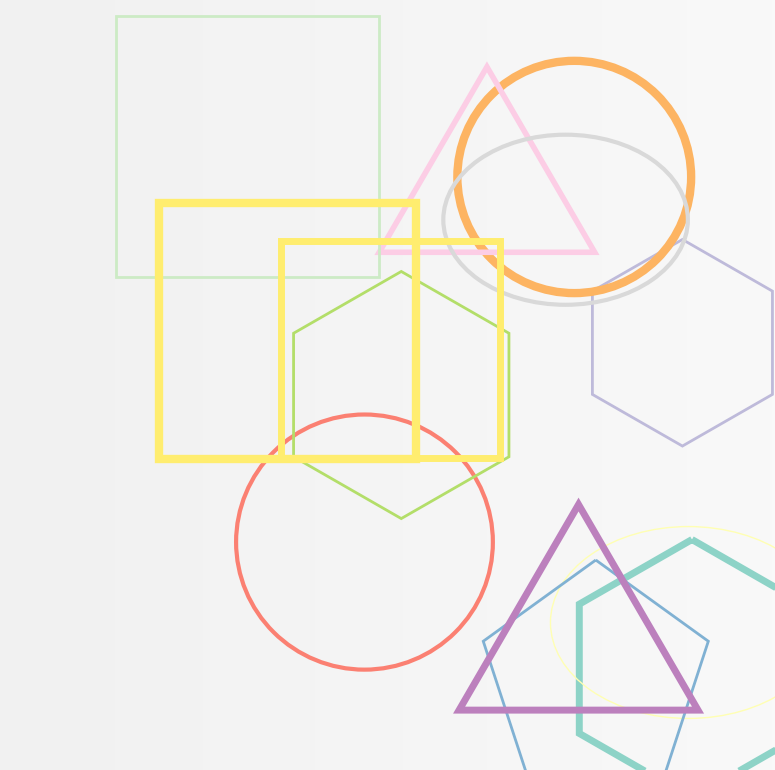[{"shape": "hexagon", "thickness": 2.5, "radius": 0.84, "center": [0.893, 0.131]}, {"shape": "oval", "thickness": 0.5, "radius": 0.89, "center": [0.888, 0.192]}, {"shape": "hexagon", "thickness": 1, "radius": 0.67, "center": [0.881, 0.555]}, {"shape": "circle", "thickness": 1.5, "radius": 0.83, "center": [0.47, 0.296]}, {"shape": "pentagon", "thickness": 1, "radius": 0.76, "center": [0.769, 0.12]}, {"shape": "circle", "thickness": 3, "radius": 0.75, "center": [0.741, 0.77]}, {"shape": "hexagon", "thickness": 1, "radius": 0.8, "center": [0.518, 0.487]}, {"shape": "triangle", "thickness": 2, "radius": 0.8, "center": [0.628, 0.753]}, {"shape": "oval", "thickness": 1.5, "radius": 0.79, "center": [0.73, 0.715]}, {"shape": "triangle", "thickness": 2.5, "radius": 0.89, "center": [0.747, 0.167]}, {"shape": "square", "thickness": 1, "radius": 0.85, "center": [0.32, 0.81]}, {"shape": "square", "thickness": 3, "radius": 0.83, "center": [0.371, 0.571]}, {"shape": "square", "thickness": 2.5, "radius": 0.71, "center": [0.504, 0.546]}]